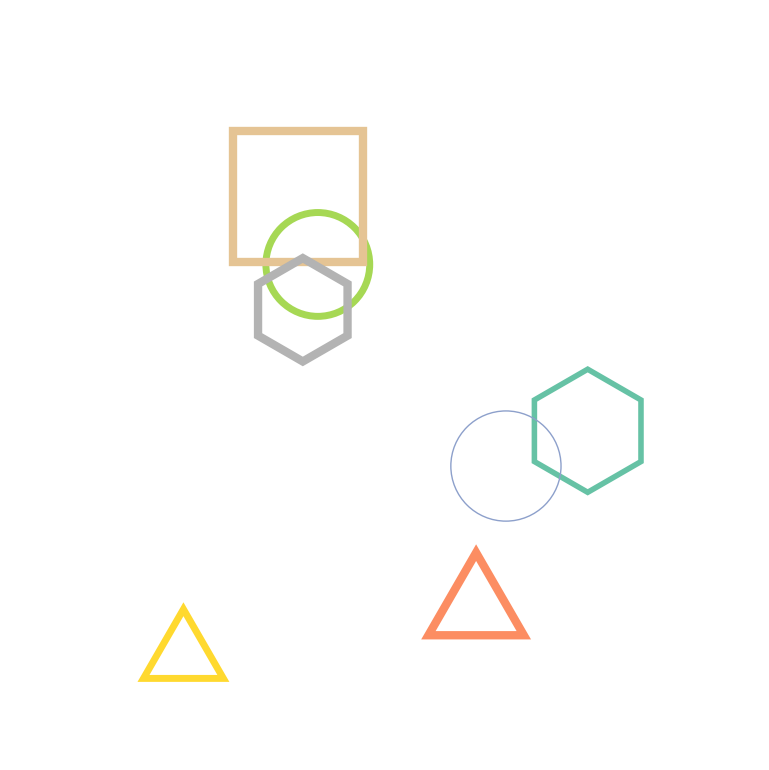[{"shape": "hexagon", "thickness": 2, "radius": 0.4, "center": [0.763, 0.441]}, {"shape": "triangle", "thickness": 3, "radius": 0.36, "center": [0.618, 0.211]}, {"shape": "circle", "thickness": 0.5, "radius": 0.36, "center": [0.657, 0.395]}, {"shape": "circle", "thickness": 2.5, "radius": 0.34, "center": [0.413, 0.657]}, {"shape": "triangle", "thickness": 2.5, "radius": 0.3, "center": [0.238, 0.149]}, {"shape": "square", "thickness": 3, "radius": 0.42, "center": [0.387, 0.745]}, {"shape": "hexagon", "thickness": 3, "radius": 0.34, "center": [0.393, 0.598]}]